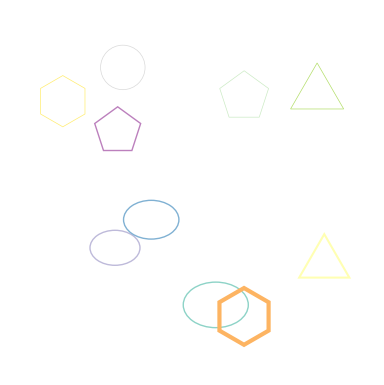[{"shape": "oval", "thickness": 1, "radius": 0.42, "center": [0.56, 0.208]}, {"shape": "triangle", "thickness": 1.5, "radius": 0.38, "center": [0.842, 0.317]}, {"shape": "oval", "thickness": 1, "radius": 0.32, "center": [0.299, 0.356]}, {"shape": "oval", "thickness": 1, "radius": 0.36, "center": [0.393, 0.429]}, {"shape": "hexagon", "thickness": 3, "radius": 0.37, "center": [0.634, 0.178]}, {"shape": "triangle", "thickness": 0.5, "radius": 0.4, "center": [0.824, 0.757]}, {"shape": "circle", "thickness": 0.5, "radius": 0.29, "center": [0.319, 0.825]}, {"shape": "pentagon", "thickness": 1, "radius": 0.31, "center": [0.306, 0.66]}, {"shape": "pentagon", "thickness": 0.5, "radius": 0.33, "center": [0.634, 0.75]}, {"shape": "hexagon", "thickness": 0.5, "radius": 0.33, "center": [0.163, 0.737]}]